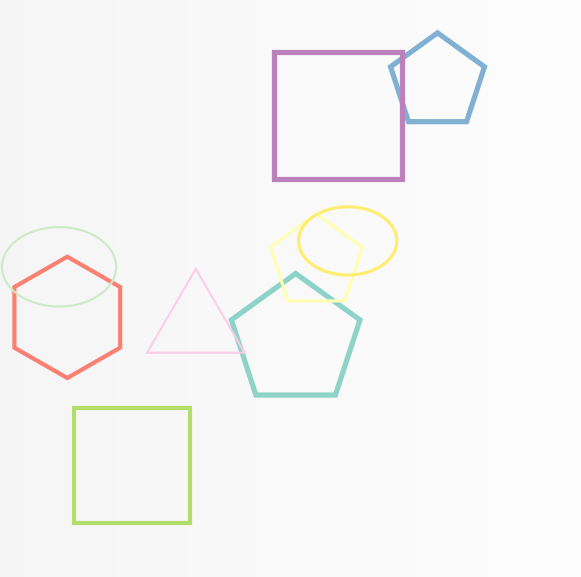[{"shape": "pentagon", "thickness": 2.5, "radius": 0.58, "center": [0.509, 0.409]}, {"shape": "pentagon", "thickness": 1.5, "radius": 0.42, "center": [0.544, 0.545]}, {"shape": "hexagon", "thickness": 2, "radius": 0.53, "center": [0.116, 0.45]}, {"shape": "pentagon", "thickness": 2.5, "radius": 0.42, "center": [0.753, 0.857]}, {"shape": "square", "thickness": 2, "radius": 0.5, "center": [0.227, 0.193]}, {"shape": "triangle", "thickness": 1, "radius": 0.48, "center": [0.337, 0.437]}, {"shape": "square", "thickness": 2.5, "radius": 0.55, "center": [0.582, 0.798]}, {"shape": "oval", "thickness": 1, "radius": 0.49, "center": [0.102, 0.537]}, {"shape": "oval", "thickness": 1.5, "radius": 0.42, "center": [0.598, 0.582]}]